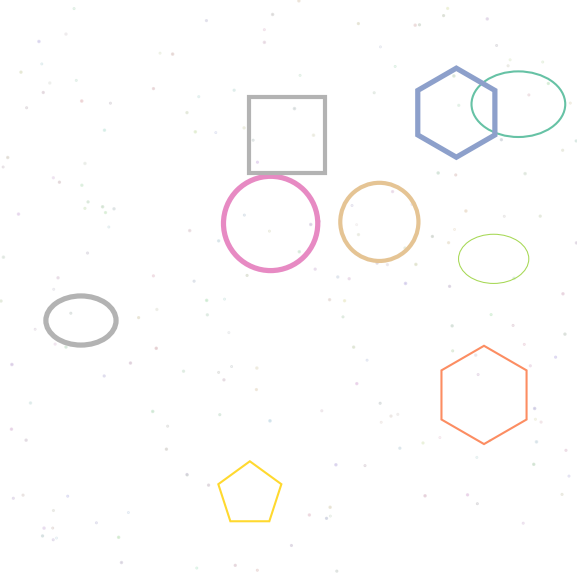[{"shape": "oval", "thickness": 1, "radius": 0.41, "center": [0.898, 0.819]}, {"shape": "hexagon", "thickness": 1, "radius": 0.43, "center": [0.838, 0.315]}, {"shape": "hexagon", "thickness": 2.5, "radius": 0.39, "center": [0.79, 0.804]}, {"shape": "circle", "thickness": 2.5, "radius": 0.41, "center": [0.469, 0.612]}, {"shape": "oval", "thickness": 0.5, "radius": 0.3, "center": [0.855, 0.551]}, {"shape": "pentagon", "thickness": 1, "radius": 0.29, "center": [0.433, 0.143]}, {"shape": "circle", "thickness": 2, "radius": 0.34, "center": [0.657, 0.615]}, {"shape": "oval", "thickness": 2.5, "radius": 0.3, "center": [0.14, 0.444]}, {"shape": "square", "thickness": 2, "radius": 0.33, "center": [0.497, 0.765]}]